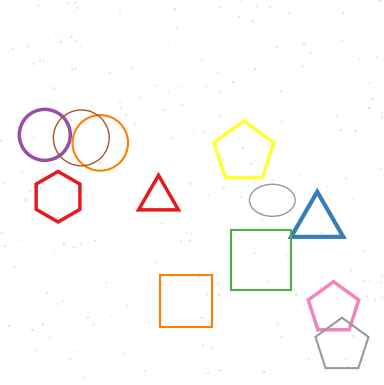[{"shape": "hexagon", "thickness": 2.5, "radius": 0.33, "center": [0.151, 0.489]}, {"shape": "triangle", "thickness": 2.5, "radius": 0.3, "center": [0.412, 0.485]}, {"shape": "triangle", "thickness": 3, "radius": 0.39, "center": [0.824, 0.424]}, {"shape": "square", "thickness": 1.5, "radius": 0.39, "center": [0.678, 0.325]}, {"shape": "circle", "thickness": 2.5, "radius": 0.33, "center": [0.116, 0.65]}, {"shape": "square", "thickness": 1.5, "radius": 0.34, "center": [0.484, 0.218]}, {"shape": "circle", "thickness": 1.5, "radius": 0.36, "center": [0.261, 0.629]}, {"shape": "pentagon", "thickness": 2.5, "radius": 0.41, "center": [0.633, 0.604]}, {"shape": "circle", "thickness": 1, "radius": 0.36, "center": [0.211, 0.642]}, {"shape": "pentagon", "thickness": 2.5, "radius": 0.35, "center": [0.866, 0.199]}, {"shape": "pentagon", "thickness": 1.5, "radius": 0.36, "center": [0.888, 0.102]}, {"shape": "oval", "thickness": 1, "radius": 0.3, "center": [0.707, 0.48]}]